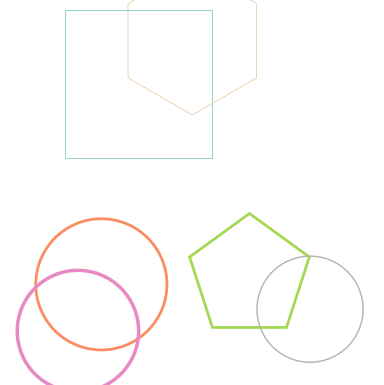[{"shape": "square", "thickness": 0.5, "radius": 0.96, "center": [0.359, 0.782]}, {"shape": "circle", "thickness": 2, "radius": 0.85, "center": [0.263, 0.261]}, {"shape": "circle", "thickness": 2.5, "radius": 0.79, "center": [0.202, 0.14]}, {"shape": "pentagon", "thickness": 2, "radius": 0.82, "center": [0.648, 0.282]}, {"shape": "hexagon", "thickness": 0.5, "radius": 0.96, "center": [0.5, 0.894]}, {"shape": "circle", "thickness": 1, "radius": 0.69, "center": [0.805, 0.197]}]